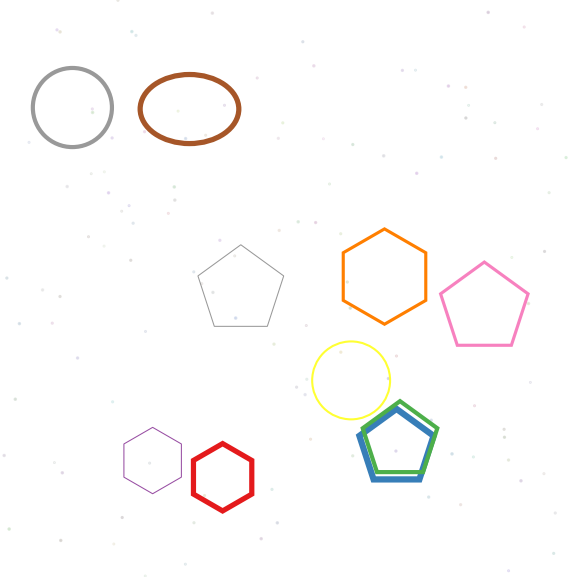[{"shape": "hexagon", "thickness": 2.5, "radius": 0.29, "center": [0.386, 0.173]}, {"shape": "pentagon", "thickness": 3, "radius": 0.34, "center": [0.687, 0.224]}, {"shape": "pentagon", "thickness": 2, "radius": 0.34, "center": [0.693, 0.237]}, {"shape": "hexagon", "thickness": 0.5, "radius": 0.29, "center": [0.264, 0.202]}, {"shape": "hexagon", "thickness": 1.5, "radius": 0.41, "center": [0.666, 0.52]}, {"shape": "circle", "thickness": 1, "radius": 0.34, "center": [0.608, 0.34]}, {"shape": "oval", "thickness": 2.5, "radius": 0.43, "center": [0.328, 0.81]}, {"shape": "pentagon", "thickness": 1.5, "radius": 0.4, "center": [0.839, 0.466]}, {"shape": "pentagon", "thickness": 0.5, "radius": 0.39, "center": [0.417, 0.497]}, {"shape": "circle", "thickness": 2, "radius": 0.34, "center": [0.125, 0.813]}]